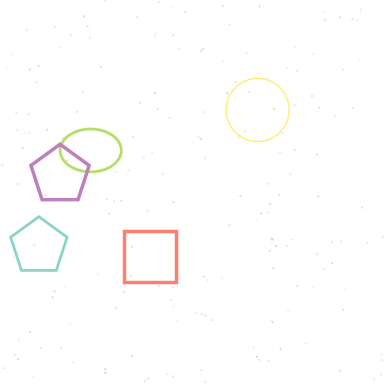[{"shape": "pentagon", "thickness": 2, "radius": 0.39, "center": [0.101, 0.36]}, {"shape": "square", "thickness": 2.5, "radius": 0.34, "center": [0.389, 0.334]}, {"shape": "oval", "thickness": 2, "radius": 0.4, "center": [0.236, 0.609]}, {"shape": "pentagon", "thickness": 2.5, "radius": 0.4, "center": [0.156, 0.546]}, {"shape": "circle", "thickness": 1, "radius": 0.41, "center": [0.669, 0.714]}]